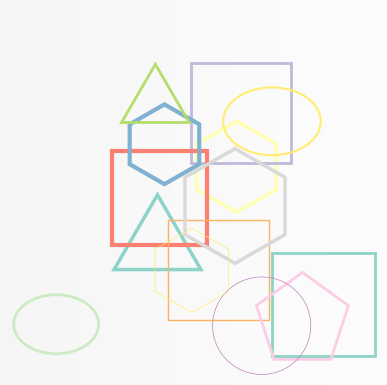[{"shape": "triangle", "thickness": 2.5, "radius": 0.65, "center": [0.406, 0.365]}, {"shape": "square", "thickness": 2, "radius": 0.67, "center": [0.834, 0.21]}, {"shape": "hexagon", "thickness": 2.5, "radius": 0.59, "center": [0.611, 0.567]}, {"shape": "square", "thickness": 2, "radius": 0.64, "center": [0.622, 0.706]}, {"shape": "square", "thickness": 3, "radius": 0.61, "center": [0.413, 0.486]}, {"shape": "hexagon", "thickness": 3, "radius": 0.52, "center": [0.424, 0.625]}, {"shape": "square", "thickness": 1, "radius": 0.65, "center": [0.564, 0.299]}, {"shape": "triangle", "thickness": 2, "radius": 0.5, "center": [0.401, 0.732]}, {"shape": "pentagon", "thickness": 2, "radius": 0.62, "center": [0.78, 0.168]}, {"shape": "hexagon", "thickness": 2.5, "radius": 0.74, "center": [0.606, 0.465]}, {"shape": "circle", "thickness": 0.5, "radius": 0.63, "center": [0.675, 0.154]}, {"shape": "oval", "thickness": 2, "radius": 0.55, "center": [0.145, 0.158]}, {"shape": "oval", "thickness": 1.5, "radius": 0.63, "center": [0.702, 0.685]}, {"shape": "hexagon", "thickness": 0.5, "radius": 0.55, "center": [0.495, 0.298]}]